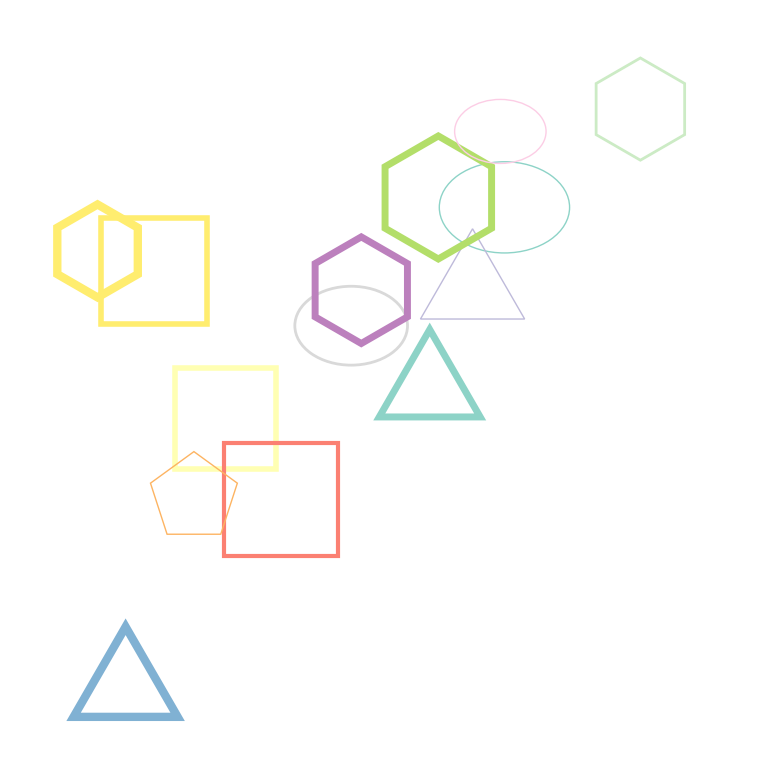[{"shape": "oval", "thickness": 0.5, "radius": 0.42, "center": [0.655, 0.731]}, {"shape": "triangle", "thickness": 2.5, "radius": 0.38, "center": [0.558, 0.496]}, {"shape": "square", "thickness": 2, "radius": 0.33, "center": [0.293, 0.457]}, {"shape": "triangle", "thickness": 0.5, "radius": 0.39, "center": [0.614, 0.625]}, {"shape": "square", "thickness": 1.5, "radius": 0.37, "center": [0.365, 0.351]}, {"shape": "triangle", "thickness": 3, "radius": 0.39, "center": [0.163, 0.108]}, {"shape": "pentagon", "thickness": 0.5, "radius": 0.3, "center": [0.252, 0.354]}, {"shape": "hexagon", "thickness": 2.5, "radius": 0.4, "center": [0.569, 0.744]}, {"shape": "oval", "thickness": 0.5, "radius": 0.3, "center": [0.65, 0.829]}, {"shape": "oval", "thickness": 1, "radius": 0.37, "center": [0.456, 0.577]}, {"shape": "hexagon", "thickness": 2.5, "radius": 0.35, "center": [0.469, 0.623]}, {"shape": "hexagon", "thickness": 1, "radius": 0.33, "center": [0.832, 0.858]}, {"shape": "square", "thickness": 2, "radius": 0.34, "center": [0.2, 0.648]}, {"shape": "hexagon", "thickness": 3, "radius": 0.3, "center": [0.127, 0.674]}]